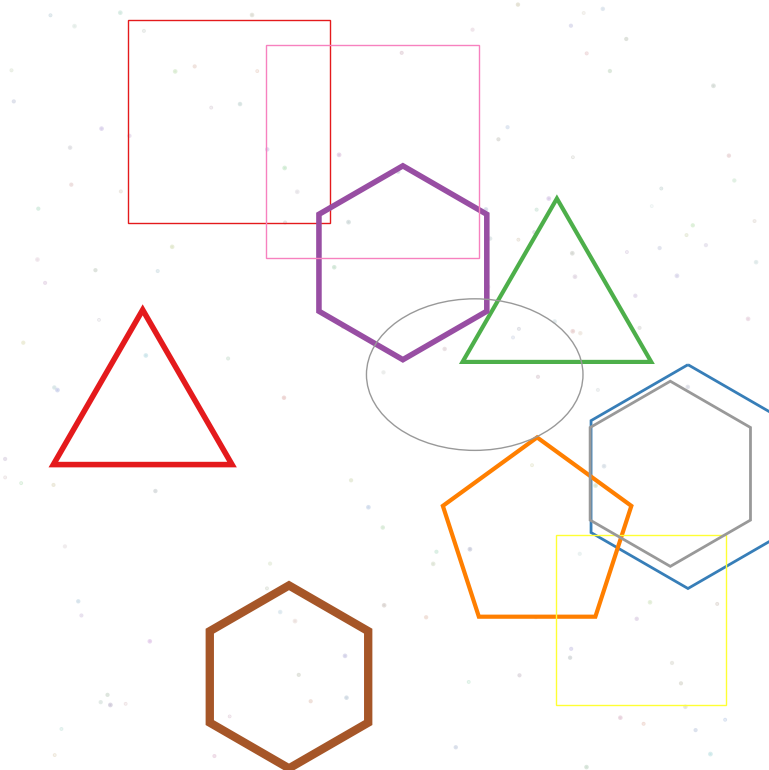[{"shape": "square", "thickness": 0.5, "radius": 0.66, "center": [0.297, 0.842]}, {"shape": "triangle", "thickness": 2, "radius": 0.67, "center": [0.185, 0.464]}, {"shape": "hexagon", "thickness": 1, "radius": 0.73, "center": [0.893, 0.381]}, {"shape": "triangle", "thickness": 1.5, "radius": 0.71, "center": [0.723, 0.601]}, {"shape": "hexagon", "thickness": 2, "radius": 0.63, "center": [0.523, 0.659]}, {"shape": "pentagon", "thickness": 1.5, "radius": 0.64, "center": [0.698, 0.303]}, {"shape": "square", "thickness": 0.5, "radius": 0.55, "center": [0.833, 0.194]}, {"shape": "hexagon", "thickness": 3, "radius": 0.59, "center": [0.375, 0.121]}, {"shape": "square", "thickness": 0.5, "radius": 0.69, "center": [0.484, 0.803]}, {"shape": "hexagon", "thickness": 1, "radius": 0.6, "center": [0.871, 0.385]}, {"shape": "oval", "thickness": 0.5, "radius": 0.7, "center": [0.617, 0.514]}]